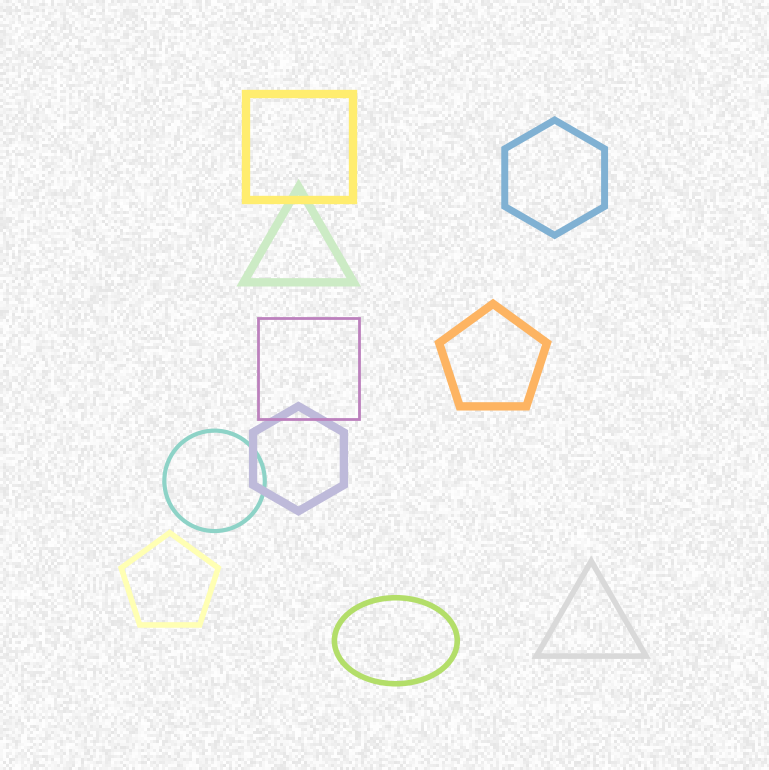[{"shape": "circle", "thickness": 1.5, "radius": 0.33, "center": [0.279, 0.376]}, {"shape": "pentagon", "thickness": 2, "radius": 0.33, "center": [0.22, 0.242]}, {"shape": "hexagon", "thickness": 3, "radius": 0.34, "center": [0.388, 0.404]}, {"shape": "hexagon", "thickness": 2.5, "radius": 0.37, "center": [0.72, 0.769]}, {"shape": "pentagon", "thickness": 3, "radius": 0.37, "center": [0.64, 0.532]}, {"shape": "oval", "thickness": 2, "radius": 0.4, "center": [0.514, 0.168]}, {"shape": "triangle", "thickness": 2, "radius": 0.41, "center": [0.768, 0.189]}, {"shape": "square", "thickness": 1, "radius": 0.33, "center": [0.4, 0.522]}, {"shape": "triangle", "thickness": 3, "radius": 0.41, "center": [0.388, 0.675]}, {"shape": "square", "thickness": 3, "radius": 0.35, "center": [0.389, 0.809]}]